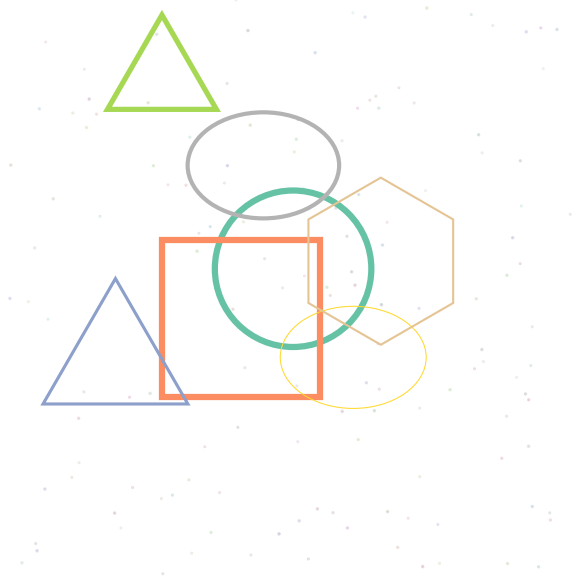[{"shape": "circle", "thickness": 3, "radius": 0.68, "center": [0.508, 0.534]}, {"shape": "square", "thickness": 3, "radius": 0.68, "center": [0.417, 0.447]}, {"shape": "triangle", "thickness": 1.5, "radius": 0.72, "center": [0.2, 0.372]}, {"shape": "triangle", "thickness": 2.5, "radius": 0.54, "center": [0.28, 0.864]}, {"shape": "oval", "thickness": 0.5, "radius": 0.63, "center": [0.612, 0.38]}, {"shape": "hexagon", "thickness": 1, "radius": 0.72, "center": [0.659, 0.547]}, {"shape": "oval", "thickness": 2, "radius": 0.66, "center": [0.456, 0.713]}]